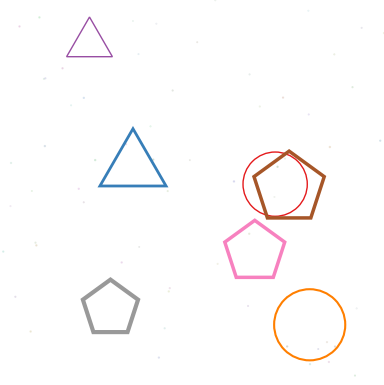[{"shape": "circle", "thickness": 1, "radius": 0.42, "center": [0.715, 0.522]}, {"shape": "triangle", "thickness": 2, "radius": 0.5, "center": [0.345, 0.566]}, {"shape": "triangle", "thickness": 1, "radius": 0.34, "center": [0.232, 0.887]}, {"shape": "circle", "thickness": 1.5, "radius": 0.46, "center": [0.804, 0.156]}, {"shape": "pentagon", "thickness": 2.5, "radius": 0.48, "center": [0.751, 0.512]}, {"shape": "pentagon", "thickness": 2.5, "radius": 0.41, "center": [0.662, 0.346]}, {"shape": "pentagon", "thickness": 3, "radius": 0.38, "center": [0.287, 0.198]}]